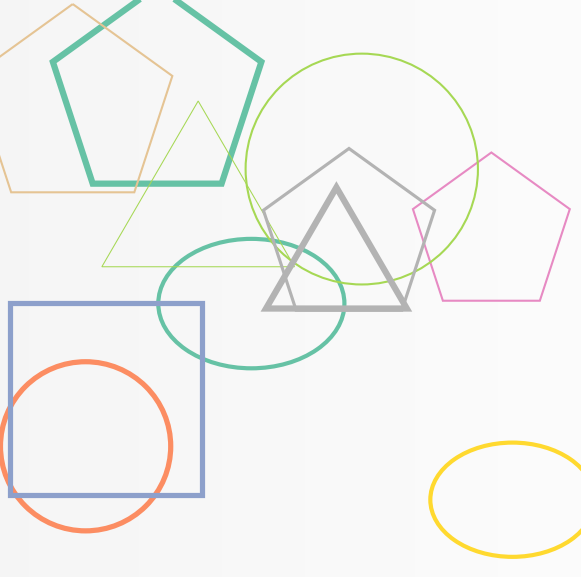[{"shape": "pentagon", "thickness": 3, "radius": 0.94, "center": [0.27, 0.834]}, {"shape": "oval", "thickness": 2, "radius": 0.8, "center": [0.432, 0.473]}, {"shape": "circle", "thickness": 2.5, "radius": 0.73, "center": [0.147, 0.226]}, {"shape": "square", "thickness": 2.5, "radius": 0.83, "center": [0.182, 0.308]}, {"shape": "pentagon", "thickness": 1, "radius": 0.71, "center": [0.845, 0.593]}, {"shape": "triangle", "thickness": 0.5, "radius": 0.96, "center": [0.341, 0.633]}, {"shape": "circle", "thickness": 1, "radius": 1.0, "center": [0.622, 0.706]}, {"shape": "oval", "thickness": 2, "radius": 0.71, "center": [0.882, 0.134]}, {"shape": "pentagon", "thickness": 1, "radius": 0.9, "center": [0.125, 0.812]}, {"shape": "pentagon", "thickness": 1.5, "radius": 0.77, "center": [0.6, 0.587]}, {"shape": "triangle", "thickness": 3, "radius": 0.7, "center": [0.579, 0.535]}]